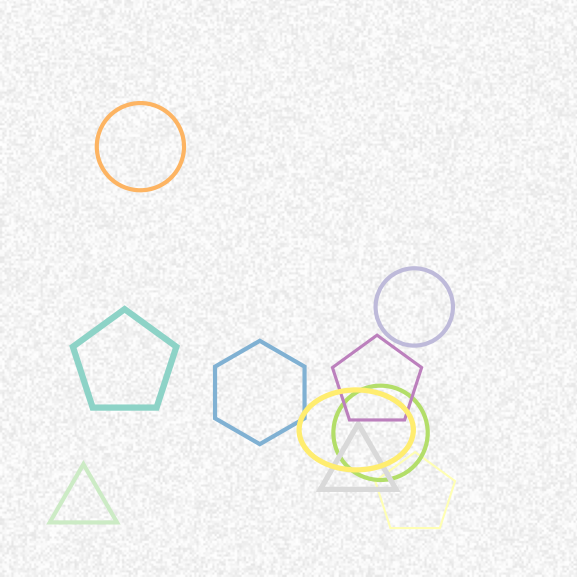[{"shape": "pentagon", "thickness": 3, "radius": 0.47, "center": [0.216, 0.37]}, {"shape": "pentagon", "thickness": 1, "radius": 0.36, "center": [0.719, 0.144]}, {"shape": "circle", "thickness": 2, "radius": 0.33, "center": [0.717, 0.468]}, {"shape": "hexagon", "thickness": 2, "radius": 0.45, "center": [0.45, 0.32]}, {"shape": "circle", "thickness": 2, "radius": 0.38, "center": [0.243, 0.745]}, {"shape": "circle", "thickness": 2, "radius": 0.41, "center": [0.659, 0.25]}, {"shape": "triangle", "thickness": 2.5, "radius": 0.38, "center": [0.62, 0.19]}, {"shape": "pentagon", "thickness": 1.5, "radius": 0.41, "center": [0.653, 0.338]}, {"shape": "triangle", "thickness": 2, "radius": 0.34, "center": [0.144, 0.128]}, {"shape": "oval", "thickness": 2.5, "radius": 0.49, "center": [0.617, 0.255]}]